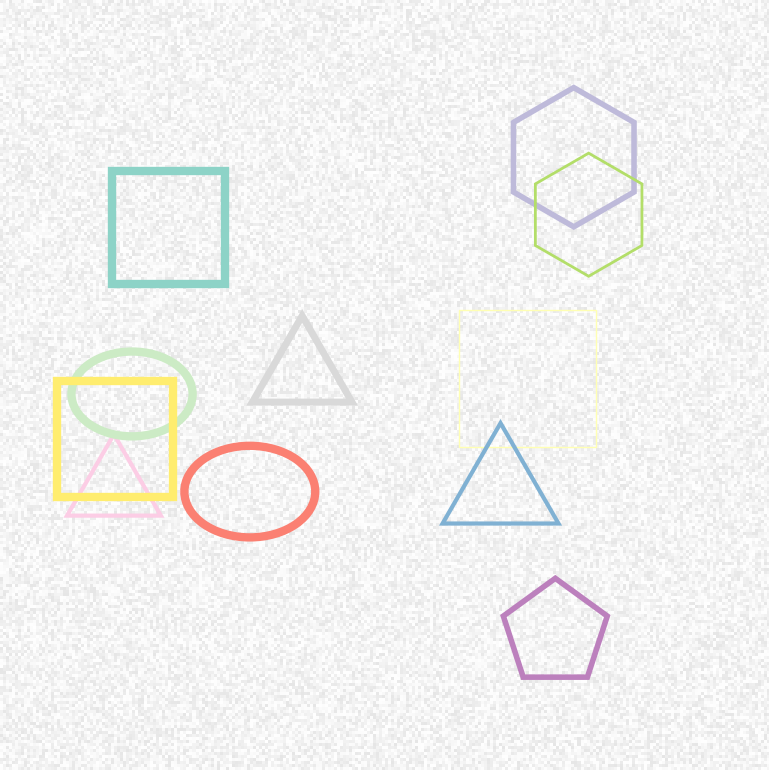[{"shape": "square", "thickness": 3, "radius": 0.37, "center": [0.219, 0.705]}, {"shape": "square", "thickness": 0.5, "radius": 0.44, "center": [0.685, 0.508]}, {"shape": "hexagon", "thickness": 2, "radius": 0.45, "center": [0.745, 0.796]}, {"shape": "oval", "thickness": 3, "radius": 0.42, "center": [0.324, 0.362]}, {"shape": "triangle", "thickness": 1.5, "radius": 0.43, "center": [0.65, 0.364]}, {"shape": "hexagon", "thickness": 1, "radius": 0.4, "center": [0.764, 0.721]}, {"shape": "triangle", "thickness": 1.5, "radius": 0.35, "center": [0.148, 0.366]}, {"shape": "triangle", "thickness": 2.5, "radius": 0.37, "center": [0.392, 0.515]}, {"shape": "pentagon", "thickness": 2, "radius": 0.35, "center": [0.721, 0.178]}, {"shape": "oval", "thickness": 3, "radius": 0.39, "center": [0.171, 0.488]}, {"shape": "square", "thickness": 3, "radius": 0.38, "center": [0.149, 0.43]}]